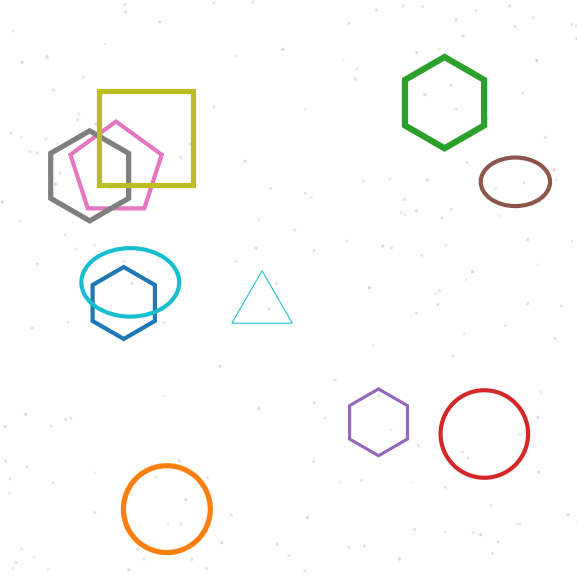[{"shape": "hexagon", "thickness": 2, "radius": 0.31, "center": [0.214, 0.474]}, {"shape": "circle", "thickness": 2.5, "radius": 0.38, "center": [0.289, 0.118]}, {"shape": "hexagon", "thickness": 3, "radius": 0.4, "center": [0.77, 0.821]}, {"shape": "circle", "thickness": 2, "radius": 0.38, "center": [0.839, 0.248]}, {"shape": "hexagon", "thickness": 1.5, "radius": 0.29, "center": [0.655, 0.268]}, {"shape": "oval", "thickness": 2, "radius": 0.3, "center": [0.892, 0.684]}, {"shape": "pentagon", "thickness": 2, "radius": 0.42, "center": [0.201, 0.706]}, {"shape": "hexagon", "thickness": 2.5, "radius": 0.39, "center": [0.155, 0.695]}, {"shape": "square", "thickness": 2.5, "radius": 0.41, "center": [0.253, 0.76]}, {"shape": "triangle", "thickness": 0.5, "radius": 0.3, "center": [0.454, 0.47]}, {"shape": "oval", "thickness": 2, "radius": 0.42, "center": [0.226, 0.51]}]